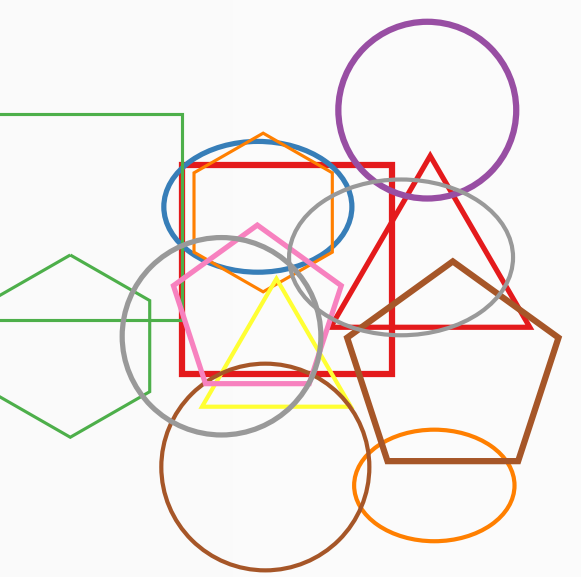[{"shape": "square", "thickness": 3, "radius": 0.91, "center": [0.494, 0.532]}, {"shape": "triangle", "thickness": 2.5, "radius": 0.99, "center": [0.74, 0.531]}, {"shape": "oval", "thickness": 2.5, "radius": 0.81, "center": [0.444, 0.641]}, {"shape": "square", "thickness": 1.5, "radius": 0.89, "center": [0.135, 0.623]}, {"shape": "hexagon", "thickness": 1.5, "radius": 0.79, "center": [0.121, 0.4]}, {"shape": "circle", "thickness": 3, "radius": 0.77, "center": [0.735, 0.808]}, {"shape": "oval", "thickness": 2, "radius": 0.69, "center": [0.747, 0.159]}, {"shape": "hexagon", "thickness": 1.5, "radius": 0.69, "center": [0.453, 0.631]}, {"shape": "triangle", "thickness": 2, "radius": 0.74, "center": [0.476, 0.369]}, {"shape": "circle", "thickness": 2, "radius": 0.89, "center": [0.456, 0.19]}, {"shape": "pentagon", "thickness": 3, "radius": 0.96, "center": [0.779, 0.355]}, {"shape": "pentagon", "thickness": 2.5, "radius": 0.76, "center": [0.443, 0.458]}, {"shape": "circle", "thickness": 2.5, "radius": 0.85, "center": [0.381, 0.417]}, {"shape": "oval", "thickness": 2, "radius": 0.96, "center": [0.69, 0.553]}]